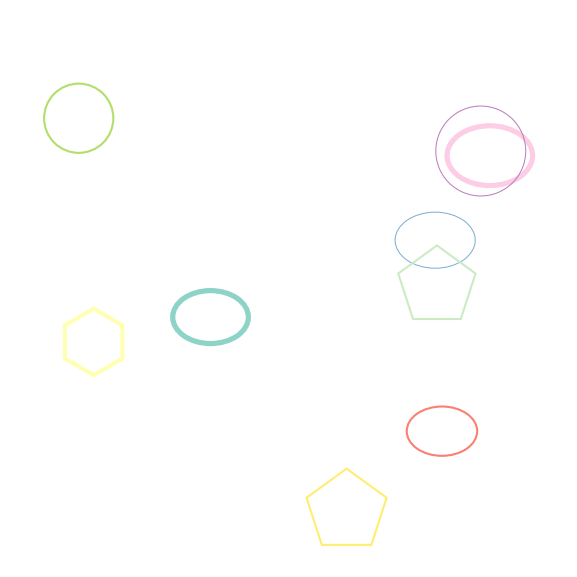[{"shape": "oval", "thickness": 2.5, "radius": 0.33, "center": [0.365, 0.45]}, {"shape": "hexagon", "thickness": 2, "radius": 0.29, "center": [0.162, 0.407]}, {"shape": "oval", "thickness": 1, "radius": 0.3, "center": [0.765, 0.253]}, {"shape": "oval", "thickness": 0.5, "radius": 0.35, "center": [0.754, 0.583]}, {"shape": "circle", "thickness": 1, "radius": 0.3, "center": [0.136, 0.794]}, {"shape": "oval", "thickness": 2.5, "radius": 0.37, "center": [0.848, 0.73]}, {"shape": "circle", "thickness": 0.5, "radius": 0.39, "center": [0.832, 0.738]}, {"shape": "pentagon", "thickness": 1, "radius": 0.35, "center": [0.757, 0.504]}, {"shape": "pentagon", "thickness": 1, "radius": 0.36, "center": [0.6, 0.115]}]